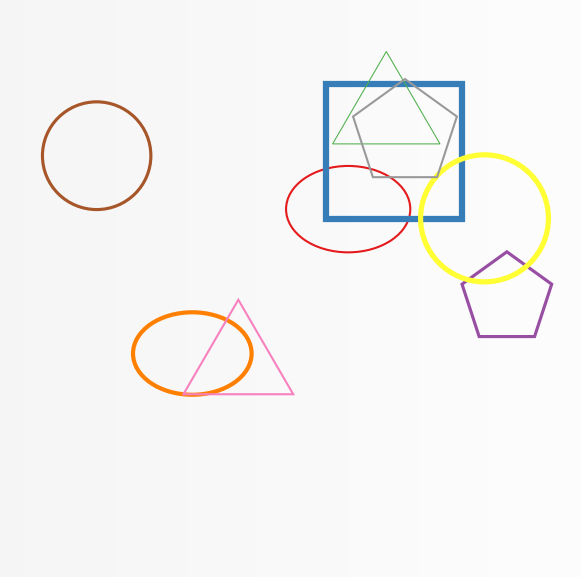[{"shape": "oval", "thickness": 1, "radius": 0.53, "center": [0.599, 0.637]}, {"shape": "square", "thickness": 3, "radius": 0.59, "center": [0.678, 0.736]}, {"shape": "triangle", "thickness": 0.5, "radius": 0.53, "center": [0.665, 0.803]}, {"shape": "pentagon", "thickness": 1.5, "radius": 0.41, "center": [0.872, 0.482]}, {"shape": "oval", "thickness": 2, "radius": 0.51, "center": [0.331, 0.387]}, {"shape": "circle", "thickness": 2.5, "radius": 0.55, "center": [0.834, 0.621]}, {"shape": "circle", "thickness": 1.5, "radius": 0.47, "center": [0.166, 0.73]}, {"shape": "triangle", "thickness": 1, "radius": 0.55, "center": [0.41, 0.371]}, {"shape": "pentagon", "thickness": 1, "radius": 0.47, "center": [0.697, 0.768]}]